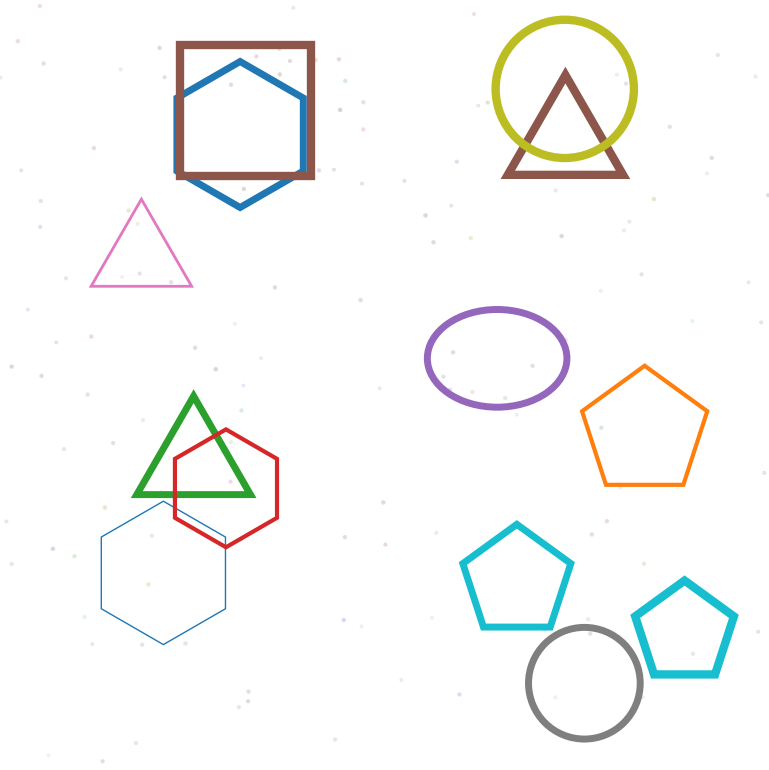[{"shape": "hexagon", "thickness": 0.5, "radius": 0.47, "center": [0.212, 0.256]}, {"shape": "hexagon", "thickness": 2.5, "radius": 0.47, "center": [0.312, 0.825]}, {"shape": "pentagon", "thickness": 1.5, "radius": 0.43, "center": [0.837, 0.44]}, {"shape": "triangle", "thickness": 2.5, "radius": 0.43, "center": [0.251, 0.4]}, {"shape": "hexagon", "thickness": 1.5, "radius": 0.38, "center": [0.293, 0.366]}, {"shape": "oval", "thickness": 2.5, "radius": 0.45, "center": [0.646, 0.535]}, {"shape": "triangle", "thickness": 3, "radius": 0.43, "center": [0.734, 0.816]}, {"shape": "square", "thickness": 3, "radius": 0.43, "center": [0.319, 0.857]}, {"shape": "triangle", "thickness": 1, "radius": 0.38, "center": [0.184, 0.666]}, {"shape": "circle", "thickness": 2.5, "radius": 0.36, "center": [0.759, 0.113]}, {"shape": "circle", "thickness": 3, "radius": 0.45, "center": [0.733, 0.885]}, {"shape": "pentagon", "thickness": 2.5, "radius": 0.37, "center": [0.671, 0.245]}, {"shape": "pentagon", "thickness": 3, "radius": 0.34, "center": [0.889, 0.179]}]